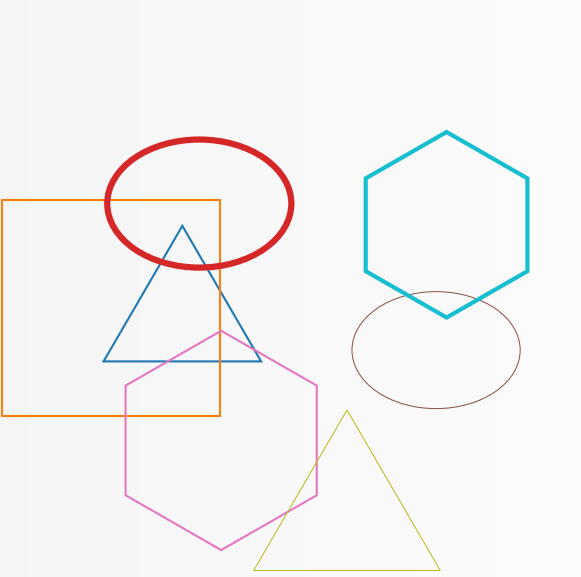[{"shape": "triangle", "thickness": 1, "radius": 0.78, "center": [0.314, 0.452]}, {"shape": "square", "thickness": 1, "radius": 0.94, "center": [0.191, 0.466]}, {"shape": "oval", "thickness": 3, "radius": 0.79, "center": [0.343, 0.647]}, {"shape": "oval", "thickness": 0.5, "radius": 0.72, "center": [0.75, 0.393]}, {"shape": "hexagon", "thickness": 1, "radius": 0.95, "center": [0.381, 0.236]}, {"shape": "triangle", "thickness": 0.5, "radius": 0.93, "center": [0.597, 0.104]}, {"shape": "hexagon", "thickness": 2, "radius": 0.8, "center": [0.768, 0.61]}]